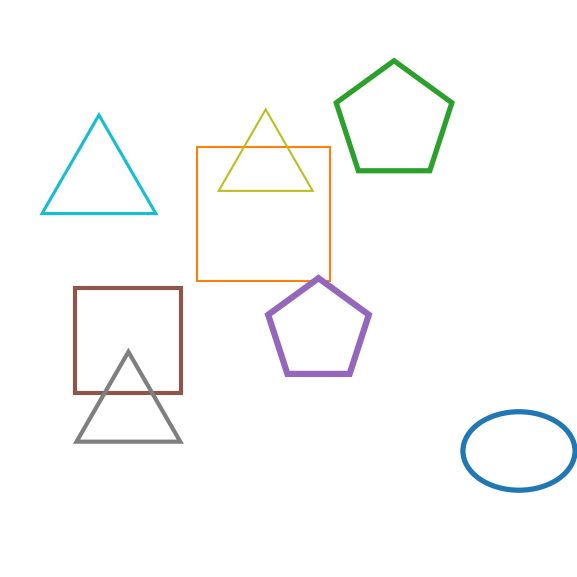[{"shape": "oval", "thickness": 2.5, "radius": 0.49, "center": [0.899, 0.218]}, {"shape": "square", "thickness": 1, "radius": 0.58, "center": [0.456, 0.629]}, {"shape": "pentagon", "thickness": 2.5, "radius": 0.53, "center": [0.682, 0.789]}, {"shape": "pentagon", "thickness": 3, "radius": 0.46, "center": [0.552, 0.426]}, {"shape": "square", "thickness": 2, "radius": 0.46, "center": [0.221, 0.41]}, {"shape": "triangle", "thickness": 2, "radius": 0.52, "center": [0.222, 0.286]}, {"shape": "triangle", "thickness": 1, "radius": 0.47, "center": [0.46, 0.716]}, {"shape": "triangle", "thickness": 1.5, "radius": 0.57, "center": [0.171, 0.686]}]